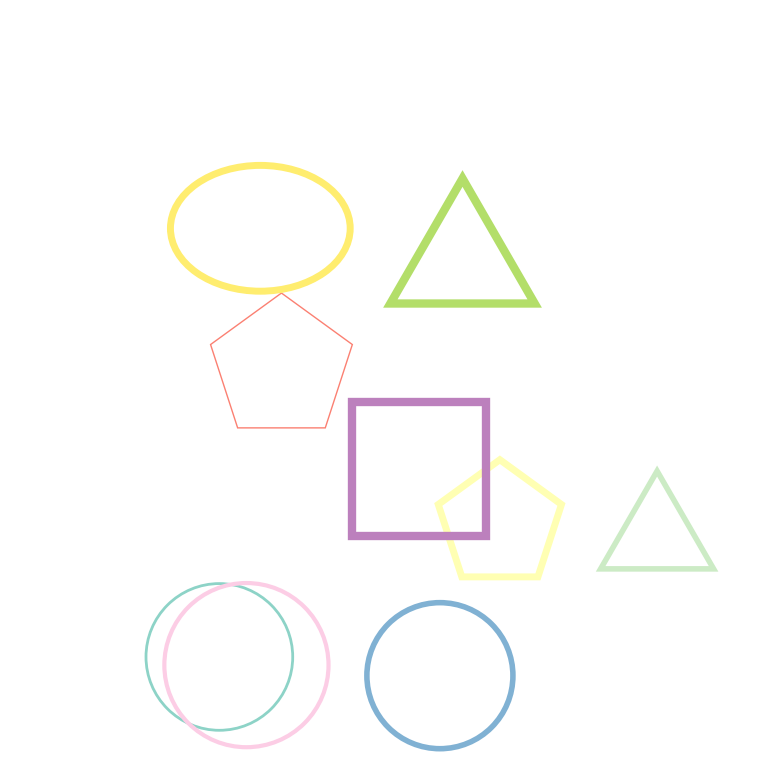[{"shape": "circle", "thickness": 1, "radius": 0.48, "center": [0.285, 0.147]}, {"shape": "pentagon", "thickness": 2.5, "radius": 0.42, "center": [0.649, 0.319]}, {"shape": "pentagon", "thickness": 0.5, "radius": 0.48, "center": [0.366, 0.523]}, {"shape": "circle", "thickness": 2, "radius": 0.47, "center": [0.571, 0.122]}, {"shape": "triangle", "thickness": 3, "radius": 0.54, "center": [0.601, 0.66]}, {"shape": "circle", "thickness": 1.5, "radius": 0.53, "center": [0.32, 0.136]}, {"shape": "square", "thickness": 3, "radius": 0.44, "center": [0.544, 0.391]}, {"shape": "triangle", "thickness": 2, "radius": 0.42, "center": [0.853, 0.304]}, {"shape": "oval", "thickness": 2.5, "radius": 0.58, "center": [0.338, 0.704]}]